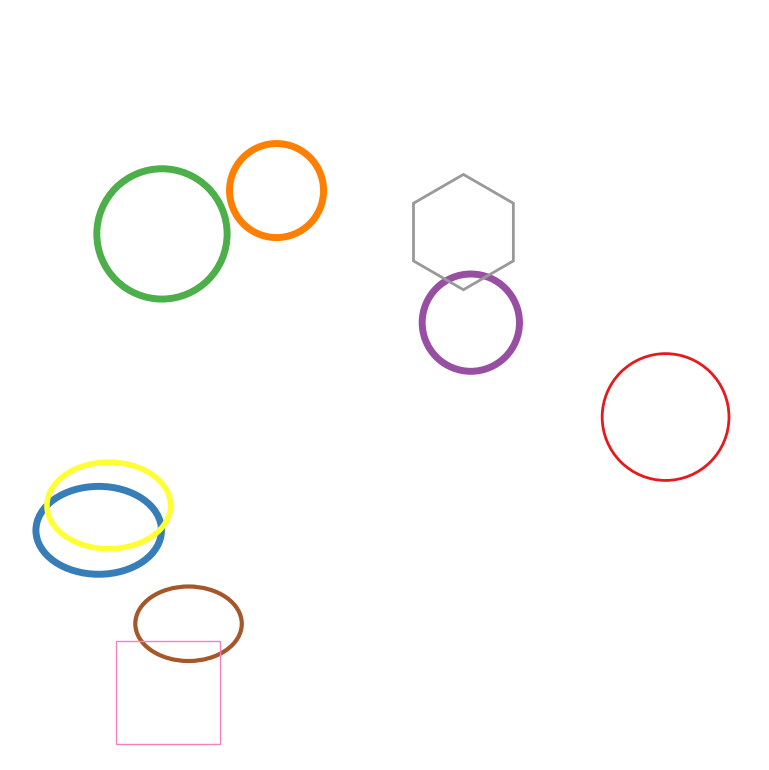[{"shape": "circle", "thickness": 1, "radius": 0.41, "center": [0.864, 0.458]}, {"shape": "oval", "thickness": 2.5, "radius": 0.41, "center": [0.128, 0.311]}, {"shape": "circle", "thickness": 2.5, "radius": 0.42, "center": [0.21, 0.696]}, {"shape": "circle", "thickness": 2.5, "radius": 0.32, "center": [0.611, 0.581]}, {"shape": "circle", "thickness": 2.5, "radius": 0.31, "center": [0.359, 0.753]}, {"shape": "oval", "thickness": 2, "radius": 0.4, "center": [0.141, 0.344]}, {"shape": "oval", "thickness": 1.5, "radius": 0.35, "center": [0.245, 0.19]}, {"shape": "square", "thickness": 0.5, "radius": 0.34, "center": [0.218, 0.101]}, {"shape": "hexagon", "thickness": 1, "radius": 0.37, "center": [0.602, 0.699]}]